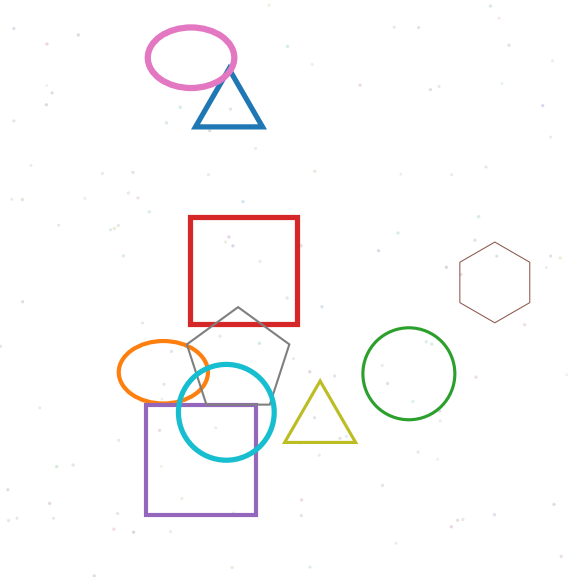[{"shape": "triangle", "thickness": 2.5, "radius": 0.33, "center": [0.397, 0.813]}, {"shape": "oval", "thickness": 2, "radius": 0.39, "center": [0.283, 0.355]}, {"shape": "circle", "thickness": 1.5, "radius": 0.4, "center": [0.708, 0.352]}, {"shape": "square", "thickness": 2.5, "radius": 0.46, "center": [0.421, 0.53]}, {"shape": "square", "thickness": 2, "radius": 0.48, "center": [0.348, 0.202]}, {"shape": "hexagon", "thickness": 0.5, "radius": 0.35, "center": [0.857, 0.51]}, {"shape": "oval", "thickness": 3, "radius": 0.37, "center": [0.331, 0.899]}, {"shape": "pentagon", "thickness": 1, "radius": 0.47, "center": [0.412, 0.374]}, {"shape": "triangle", "thickness": 1.5, "radius": 0.35, "center": [0.554, 0.268]}, {"shape": "circle", "thickness": 2.5, "radius": 0.41, "center": [0.392, 0.285]}]